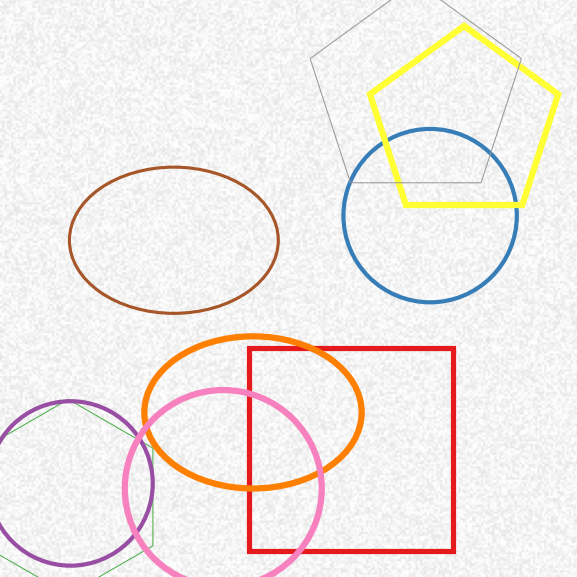[{"shape": "square", "thickness": 2.5, "radius": 0.88, "center": [0.608, 0.221]}, {"shape": "circle", "thickness": 2, "radius": 0.75, "center": [0.745, 0.626]}, {"shape": "hexagon", "thickness": 0.5, "radius": 0.85, "center": [0.118, 0.139]}, {"shape": "circle", "thickness": 2, "radius": 0.71, "center": [0.122, 0.162]}, {"shape": "oval", "thickness": 3, "radius": 0.94, "center": [0.438, 0.285]}, {"shape": "pentagon", "thickness": 3, "radius": 0.86, "center": [0.804, 0.783]}, {"shape": "oval", "thickness": 1.5, "radius": 0.9, "center": [0.301, 0.583]}, {"shape": "circle", "thickness": 3, "radius": 0.85, "center": [0.387, 0.153]}, {"shape": "pentagon", "thickness": 0.5, "radius": 0.96, "center": [0.72, 0.838]}]